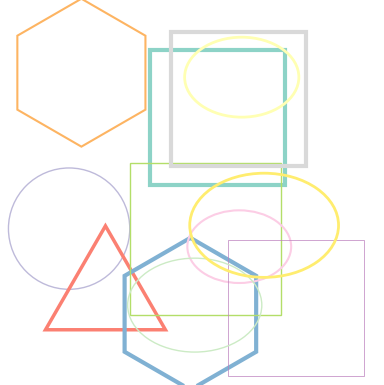[{"shape": "square", "thickness": 3, "radius": 0.88, "center": [0.565, 0.695]}, {"shape": "oval", "thickness": 2, "radius": 0.74, "center": [0.628, 0.8]}, {"shape": "circle", "thickness": 1, "radius": 0.79, "center": [0.179, 0.406]}, {"shape": "triangle", "thickness": 2.5, "radius": 0.9, "center": [0.274, 0.233]}, {"shape": "hexagon", "thickness": 3, "radius": 0.99, "center": [0.495, 0.185]}, {"shape": "hexagon", "thickness": 1.5, "radius": 0.96, "center": [0.211, 0.811]}, {"shape": "square", "thickness": 1, "radius": 0.98, "center": [0.534, 0.379]}, {"shape": "oval", "thickness": 1.5, "radius": 0.67, "center": [0.621, 0.359]}, {"shape": "square", "thickness": 3, "radius": 0.87, "center": [0.619, 0.742]}, {"shape": "square", "thickness": 0.5, "radius": 0.89, "center": [0.768, 0.2]}, {"shape": "oval", "thickness": 1, "radius": 0.87, "center": [0.506, 0.207]}, {"shape": "oval", "thickness": 2, "radius": 0.97, "center": [0.686, 0.415]}]